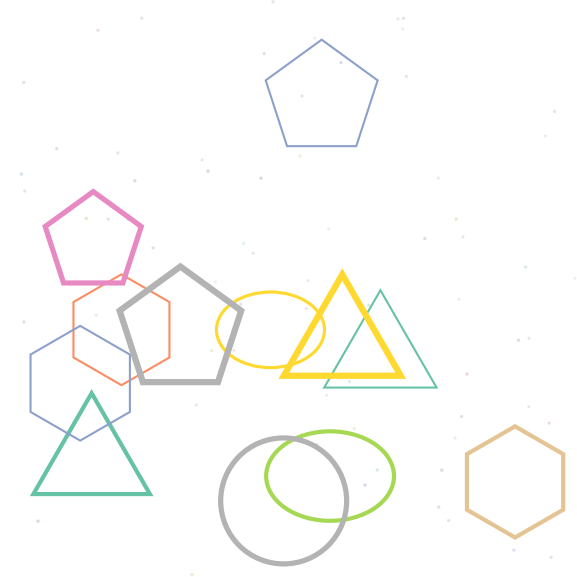[{"shape": "triangle", "thickness": 2, "radius": 0.58, "center": [0.159, 0.202]}, {"shape": "triangle", "thickness": 1, "radius": 0.56, "center": [0.659, 0.384]}, {"shape": "hexagon", "thickness": 1, "radius": 0.48, "center": [0.21, 0.428]}, {"shape": "pentagon", "thickness": 1, "radius": 0.51, "center": [0.557, 0.828]}, {"shape": "hexagon", "thickness": 1, "radius": 0.5, "center": [0.139, 0.336]}, {"shape": "pentagon", "thickness": 2.5, "radius": 0.44, "center": [0.161, 0.58]}, {"shape": "oval", "thickness": 2, "radius": 0.55, "center": [0.572, 0.175]}, {"shape": "oval", "thickness": 1.5, "radius": 0.47, "center": [0.468, 0.428]}, {"shape": "triangle", "thickness": 3, "radius": 0.58, "center": [0.593, 0.407]}, {"shape": "hexagon", "thickness": 2, "radius": 0.48, "center": [0.892, 0.165]}, {"shape": "circle", "thickness": 2.5, "radius": 0.55, "center": [0.491, 0.132]}, {"shape": "pentagon", "thickness": 3, "radius": 0.55, "center": [0.312, 0.427]}]